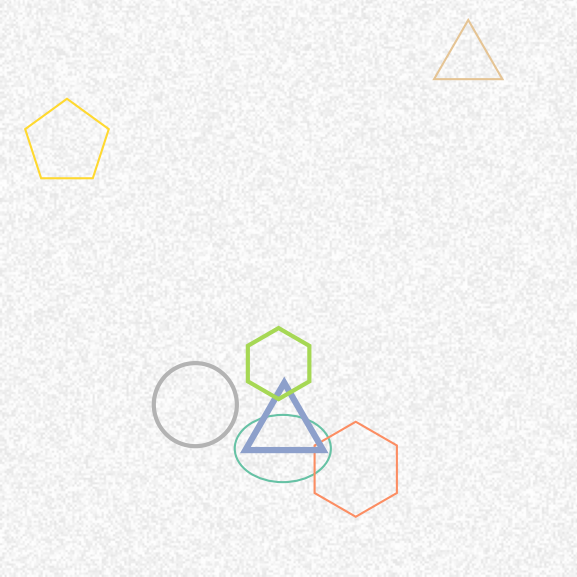[{"shape": "oval", "thickness": 1, "radius": 0.42, "center": [0.49, 0.222]}, {"shape": "hexagon", "thickness": 1, "radius": 0.41, "center": [0.616, 0.187]}, {"shape": "triangle", "thickness": 3, "radius": 0.39, "center": [0.492, 0.259]}, {"shape": "hexagon", "thickness": 2, "radius": 0.31, "center": [0.482, 0.37]}, {"shape": "pentagon", "thickness": 1, "radius": 0.38, "center": [0.116, 0.752]}, {"shape": "triangle", "thickness": 1, "radius": 0.34, "center": [0.811, 0.896]}, {"shape": "circle", "thickness": 2, "radius": 0.36, "center": [0.338, 0.298]}]